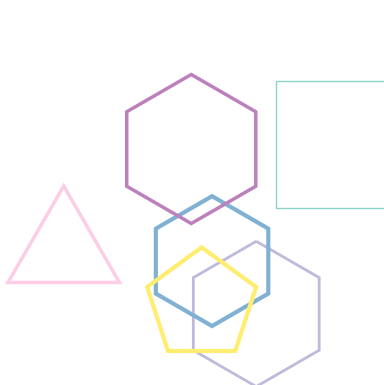[{"shape": "square", "thickness": 1, "radius": 0.82, "center": [0.881, 0.624]}, {"shape": "hexagon", "thickness": 2, "radius": 0.94, "center": [0.666, 0.185]}, {"shape": "hexagon", "thickness": 3, "radius": 0.84, "center": [0.551, 0.322]}, {"shape": "triangle", "thickness": 2.5, "radius": 0.84, "center": [0.165, 0.35]}, {"shape": "hexagon", "thickness": 2.5, "radius": 0.97, "center": [0.497, 0.613]}, {"shape": "pentagon", "thickness": 3, "radius": 0.74, "center": [0.524, 0.209]}]